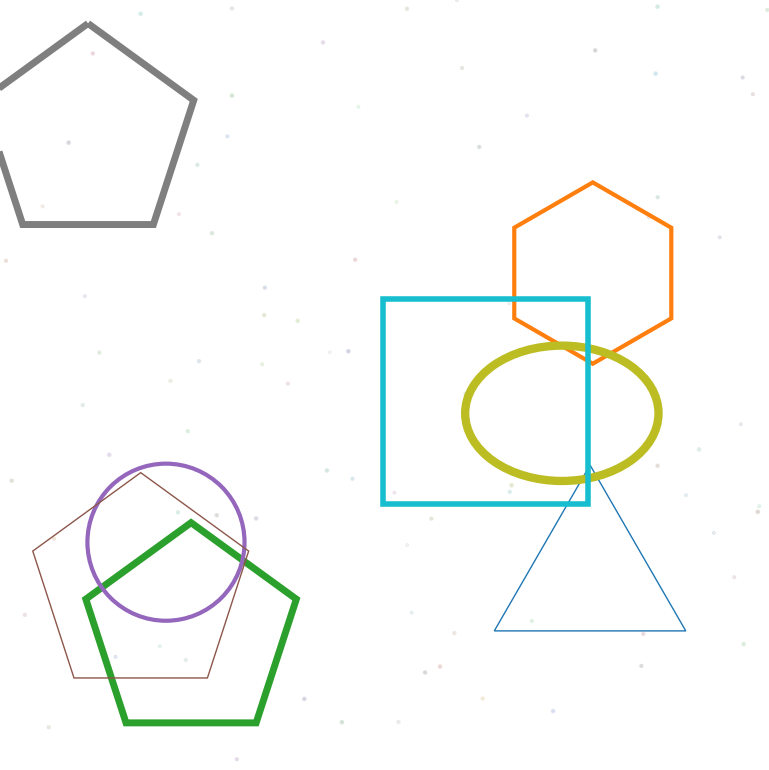[{"shape": "triangle", "thickness": 0.5, "radius": 0.72, "center": [0.766, 0.252]}, {"shape": "hexagon", "thickness": 1.5, "radius": 0.59, "center": [0.77, 0.645]}, {"shape": "pentagon", "thickness": 2.5, "radius": 0.72, "center": [0.248, 0.177]}, {"shape": "circle", "thickness": 1.5, "radius": 0.51, "center": [0.216, 0.296]}, {"shape": "pentagon", "thickness": 0.5, "radius": 0.74, "center": [0.183, 0.239]}, {"shape": "pentagon", "thickness": 2.5, "radius": 0.72, "center": [0.114, 0.825]}, {"shape": "oval", "thickness": 3, "radius": 0.63, "center": [0.73, 0.463]}, {"shape": "square", "thickness": 2, "radius": 0.67, "center": [0.63, 0.479]}]